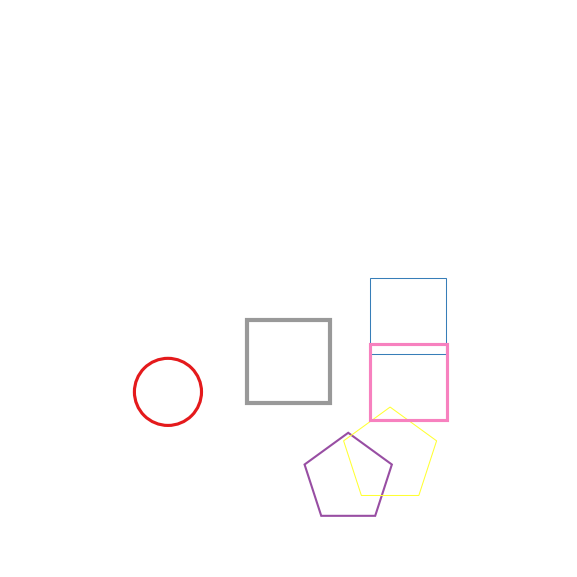[{"shape": "circle", "thickness": 1.5, "radius": 0.29, "center": [0.291, 0.321]}, {"shape": "square", "thickness": 0.5, "radius": 0.33, "center": [0.706, 0.452]}, {"shape": "pentagon", "thickness": 1, "radius": 0.4, "center": [0.603, 0.17]}, {"shape": "pentagon", "thickness": 0.5, "radius": 0.42, "center": [0.675, 0.21]}, {"shape": "square", "thickness": 1.5, "radius": 0.33, "center": [0.707, 0.338]}, {"shape": "square", "thickness": 2, "radius": 0.36, "center": [0.5, 0.373]}]